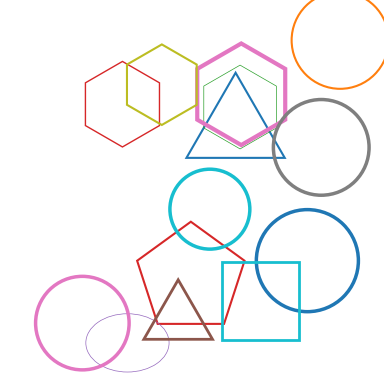[{"shape": "circle", "thickness": 2.5, "radius": 0.66, "center": [0.798, 0.323]}, {"shape": "triangle", "thickness": 1.5, "radius": 0.74, "center": [0.612, 0.664]}, {"shape": "circle", "thickness": 1.5, "radius": 0.63, "center": [0.884, 0.895]}, {"shape": "hexagon", "thickness": 0.5, "radius": 0.54, "center": [0.624, 0.722]}, {"shape": "pentagon", "thickness": 1.5, "radius": 0.73, "center": [0.496, 0.277]}, {"shape": "hexagon", "thickness": 1, "radius": 0.56, "center": [0.318, 0.729]}, {"shape": "oval", "thickness": 0.5, "radius": 0.54, "center": [0.331, 0.109]}, {"shape": "triangle", "thickness": 2, "radius": 0.51, "center": [0.463, 0.17]}, {"shape": "circle", "thickness": 2.5, "radius": 0.61, "center": [0.214, 0.161]}, {"shape": "hexagon", "thickness": 3, "radius": 0.66, "center": [0.627, 0.755]}, {"shape": "circle", "thickness": 2.5, "radius": 0.62, "center": [0.834, 0.617]}, {"shape": "hexagon", "thickness": 1.5, "radius": 0.52, "center": [0.42, 0.78]}, {"shape": "square", "thickness": 2, "radius": 0.5, "center": [0.677, 0.218]}, {"shape": "circle", "thickness": 2.5, "radius": 0.52, "center": [0.545, 0.457]}]